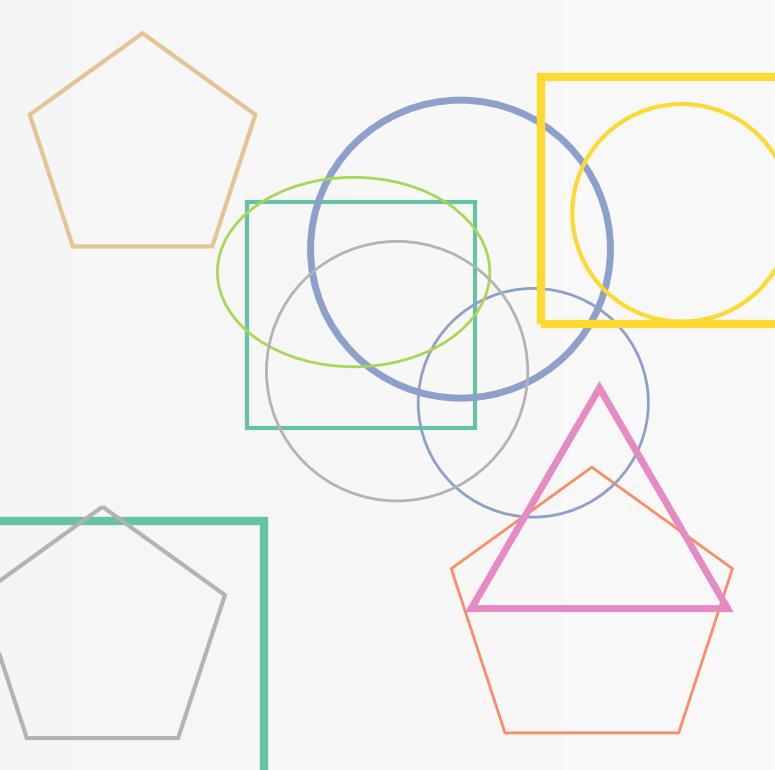[{"shape": "square", "thickness": 1.5, "radius": 0.73, "center": [0.466, 0.59]}, {"shape": "square", "thickness": 3, "radius": 0.93, "center": [0.154, 0.137]}, {"shape": "pentagon", "thickness": 1, "radius": 0.95, "center": [0.764, 0.203]}, {"shape": "circle", "thickness": 1, "radius": 0.74, "center": [0.688, 0.477]}, {"shape": "circle", "thickness": 2.5, "radius": 0.97, "center": [0.594, 0.676]}, {"shape": "triangle", "thickness": 2.5, "radius": 0.96, "center": [0.774, 0.305]}, {"shape": "oval", "thickness": 1, "radius": 0.88, "center": [0.456, 0.647]}, {"shape": "circle", "thickness": 1.5, "radius": 0.71, "center": [0.88, 0.724]}, {"shape": "square", "thickness": 3, "radius": 0.8, "center": [0.858, 0.74]}, {"shape": "pentagon", "thickness": 1.5, "radius": 0.77, "center": [0.184, 0.804]}, {"shape": "pentagon", "thickness": 1.5, "radius": 0.83, "center": [0.132, 0.176]}, {"shape": "circle", "thickness": 1, "radius": 0.84, "center": [0.512, 0.518]}]